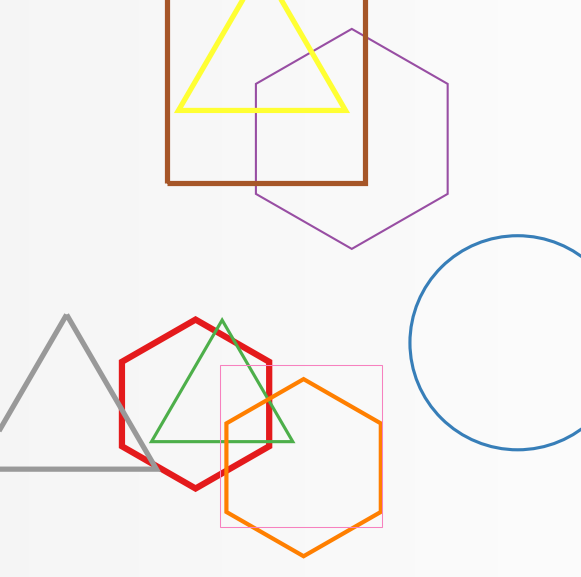[{"shape": "hexagon", "thickness": 3, "radius": 0.73, "center": [0.336, 0.3]}, {"shape": "circle", "thickness": 1.5, "radius": 0.93, "center": [0.891, 0.406]}, {"shape": "triangle", "thickness": 1.5, "radius": 0.7, "center": [0.382, 0.305]}, {"shape": "hexagon", "thickness": 1, "radius": 0.95, "center": [0.605, 0.759]}, {"shape": "hexagon", "thickness": 2, "radius": 0.77, "center": [0.522, 0.189]}, {"shape": "triangle", "thickness": 2.5, "radius": 0.83, "center": [0.451, 0.891]}, {"shape": "square", "thickness": 2.5, "radius": 0.85, "center": [0.458, 0.853]}, {"shape": "square", "thickness": 0.5, "radius": 0.7, "center": [0.518, 0.227]}, {"shape": "triangle", "thickness": 2.5, "radius": 0.89, "center": [0.115, 0.276]}]